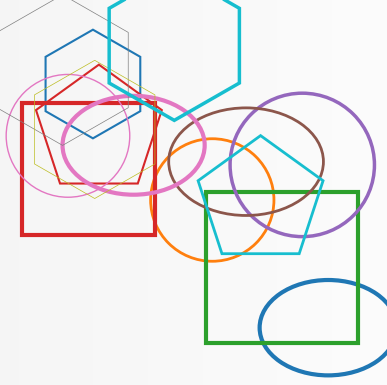[{"shape": "oval", "thickness": 3, "radius": 0.88, "center": [0.847, 0.149]}, {"shape": "hexagon", "thickness": 1.5, "radius": 0.71, "center": [0.24, 0.782]}, {"shape": "circle", "thickness": 2, "radius": 0.8, "center": [0.548, 0.481]}, {"shape": "square", "thickness": 3, "radius": 0.98, "center": [0.728, 0.305]}, {"shape": "pentagon", "thickness": 1.5, "radius": 0.85, "center": [0.255, 0.661]}, {"shape": "square", "thickness": 3, "radius": 0.85, "center": [0.229, 0.56]}, {"shape": "circle", "thickness": 2.5, "radius": 0.93, "center": [0.78, 0.572]}, {"shape": "oval", "thickness": 2, "radius": 1.0, "center": [0.635, 0.58]}, {"shape": "circle", "thickness": 1, "radius": 0.8, "center": [0.175, 0.647]}, {"shape": "oval", "thickness": 3, "radius": 0.92, "center": [0.345, 0.623]}, {"shape": "hexagon", "thickness": 0.5, "radius": 0.98, "center": [0.162, 0.818]}, {"shape": "hexagon", "thickness": 0.5, "radius": 0.9, "center": [0.244, 0.664]}, {"shape": "pentagon", "thickness": 2, "radius": 0.85, "center": [0.672, 0.478]}, {"shape": "hexagon", "thickness": 2.5, "radius": 0.97, "center": [0.45, 0.881]}]